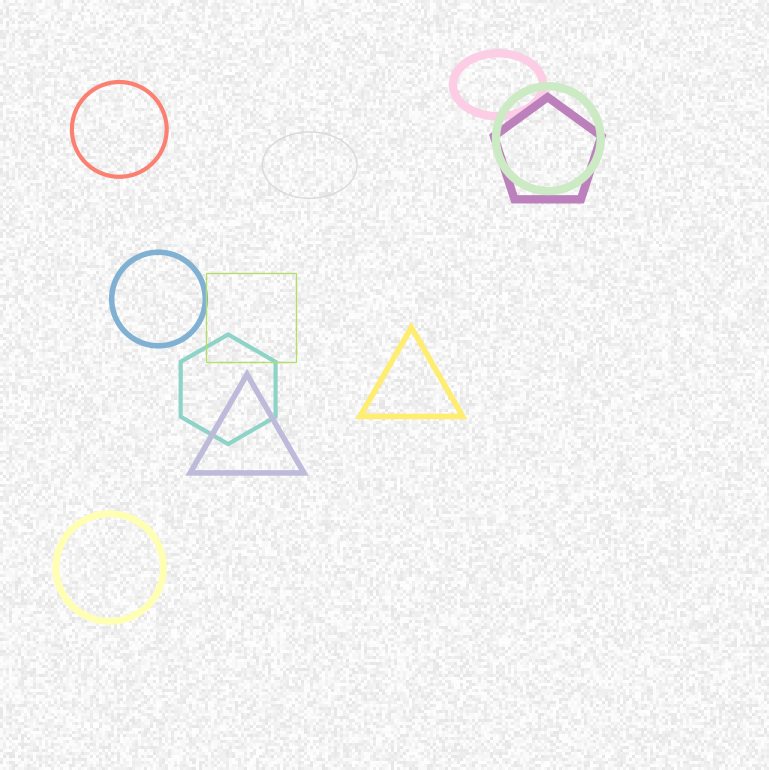[{"shape": "hexagon", "thickness": 1.5, "radius": 0.36, "center": [0.296, 0.494]}, {"shape": "circle", "thickness": 2.5, "radius": 0.35, "center": [0.142, 0.263]}, {"shape": "triangle", "thickness": 2, "radius": 0.43, "center": [0.321, 0.428]}, {"shape": "circle", "thickness": 1.5, "radius": 0.31, "center": [0.155, 0.832]}, {"shape": "circle", "thickness": 2, "radius": 0.3, "center": [0.206, 0.612]}, {"shape": "square", "thickness": 0.5, "radius": 0.29, "center": [0.326, 0.588]}, {"shape": "oval", "thickness": 3, "radius": 0.29, "center": [0.647, 0.89]}, {"shape": "oval", "thickness": 0.5, "radius": 0.31, "center": [0.402, 0.786]}, {"shape": "pentagon", "thickness": 3, "radius": 0.37, "center": [0.711, 0.8]}, {"shape": "circle", "thickness": 3, "radius": 0.34, "center": [0.712, 0.82]}, {"shape": "triangle", "thickness": 2, "radius": 0.39, "center": [0.534, 0.498]}]